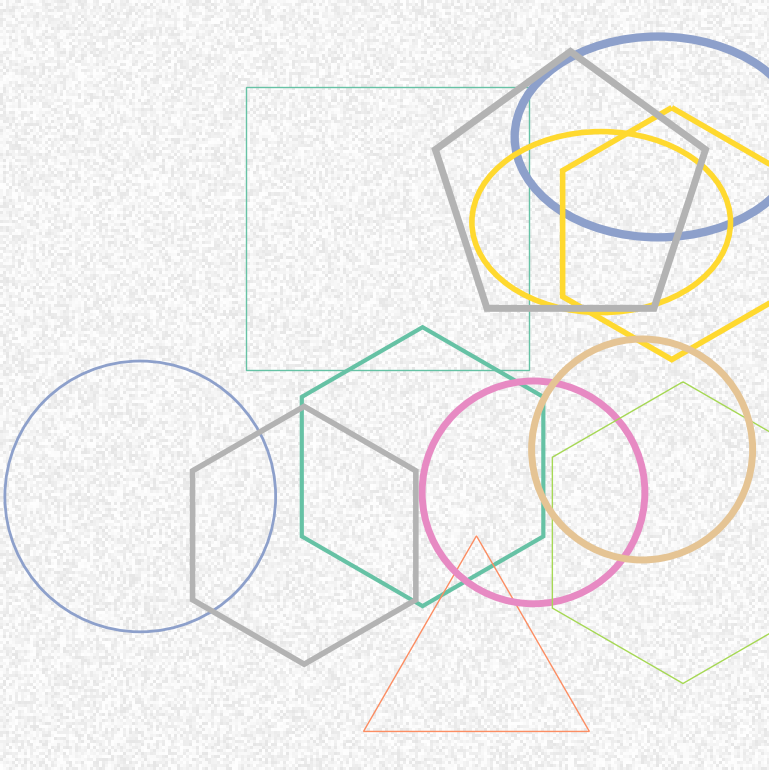[{"shape": "hexagon", "thickness": 1.5, "radius": 0.91, "center": [0.549, 0.394]}, {"shape": "square", "thickness": 0.5, "radius": 0.92, "center": [0.503, 0.703]}, {"shape": "triangle", "thickness": 0.5, "radius": 0.85, "center": [0.619, 0.135]}, {"shape": "oval", "thickness": 3, "radius": 0.93, "center": [0.855, 0.822]}, {"shape": "circle", "thickness": 1, "radius": 0.88, "center": [0.182, 0.355]}, {"shape": "circle", "thickness": 2.5, "radius": 0.72, "center": [0.693, 0.361]}, {"shape": "hexagon", "thickness": 0.5, "radius": 0.98, "center": [0.887, 0.308]}, {"shape": "oval", "thickness": 2, "radius": 0.84, "center": [0.781, 0.712]}, {"shape": "hexagon", "thickness": 2, "radius": 0.82, "center": [0.872, 0.697]}, {"shape": "circle", "thickness": 2.5, "radius": 0.72, "center": [0.834, 0.416]}, {"shape": "pentagon", "thickness": 2.5, "radius": 0.92, "center": [0.741, 0.749]}, {"shape": "hexagon", "thickness": 2, "radius": 0.84, "center": [0.395, 0.305]}]